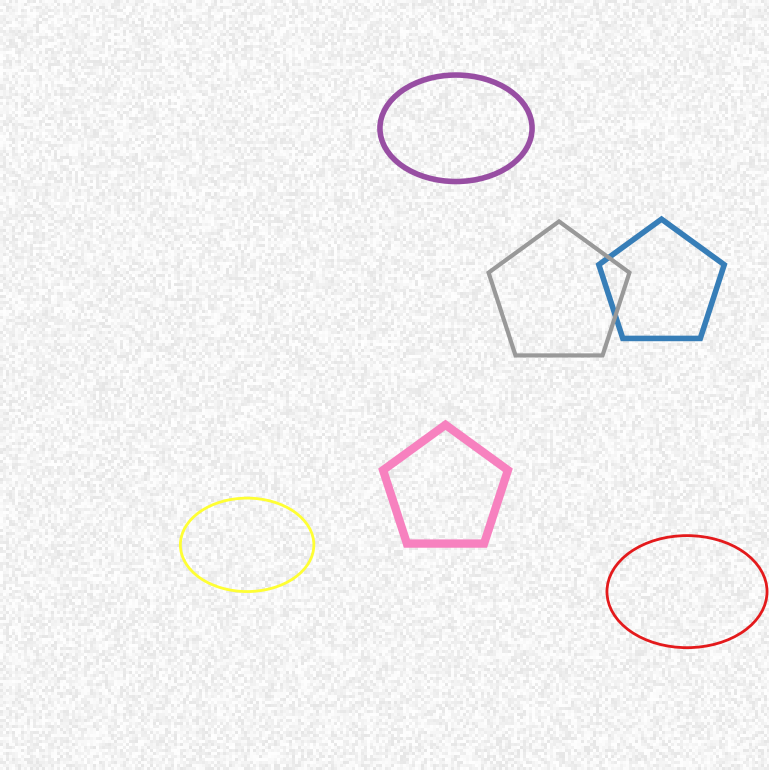[{"shape": "oval", "thickness": 1, "radius": 0.52, "center": [0.892, 0.232]}, {"shape": "pentagon", "thickness": 2, "radius": 0.43, "center": [0.859, 0.63]}, {"shape": "oval", "thickness": 2, "radius": 0.49, "center": [0.592, 0.833]}, {"shape": "oval", "thickness": 1, "radius": 0.43, "center": [0.321, 0.292]}, {"shape": "pentagon", "thickness": 3, "radius": 0.43, "center": [0.579, 0.363]}, {"shape": "pentagon", "thickness": 1.5, "radius": 0.48, "center": [0.726, 0.616]}]